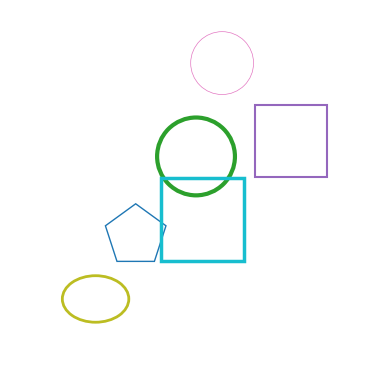[{"shape": "pentagon", "thickness": 1, "radius": 0.41, "center": [0.352, 0.388]}, {"shape": "circle", "thickness": 3, "radius": 0.51, "center": [0.509, 0.594]}, {"shape": "square", "thickness": 1.5, "radius": 0.47, "center": [0.756, 0.634]}, {"shape": "circle", "thickness": 0.5, "radius": 0.41, "center": [0.577, 0.836]}, {"shape": "oval", "thickness": 2, "radius": 0.43, "center": [0.248, 0.223]}, {"shape": "square", "thickness": 2.5, "radius": 0.54, "center": [0.526, 0.429]}]